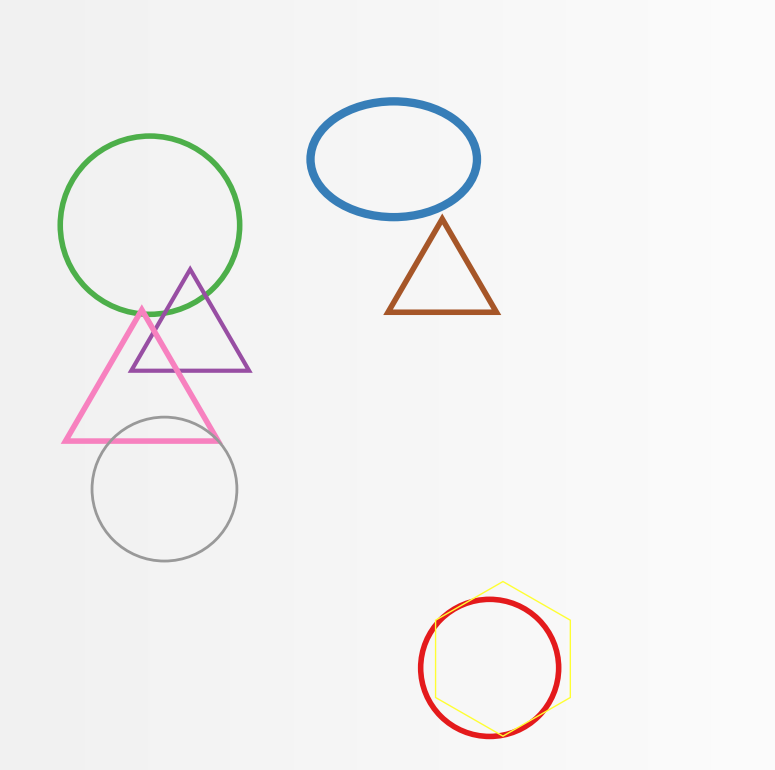[{"shape": "circle", "thickness": 2, "radius": 0.45, "center": [0.632, 0.133]}, {"shape": "oval", "thickness": 3, "radius": 0.54, "center": [0.508, 0.793]}, {"shape": "circle", "thickness": 2, "radius": 0.58, "center": [0.193, 0.708]}, {"shape": "triangle", "thickness": 1.5, "radius": 0.44, "center": [0.245, 0.562]}, {"shape": "hexagon", "thickness": 0.5, "radius": 0.5, "center": [0.649, 0.144]}, {"shape": "triangle", "thickness": 2, "radius": 0.4, "center": [0.571, 0.635]}, {"shape": "triangle", "thickness": 2, "radius": 0.57, "center": [0.183, 0.484]}, {"shape": "circle", "thickness": 1, "radius": 0.47, "center": [0.212, 0.365]}]